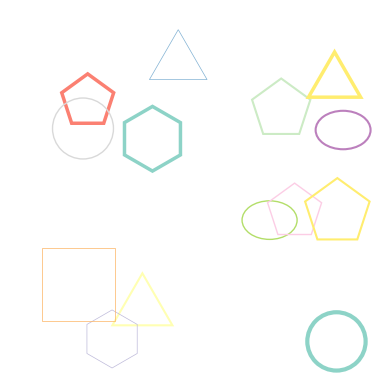[{"shape": "circle", "thickness": 3, "radius": 0.38, "center": [0.874, 0.113]}, {"shape": "hexagon", "thickness": 2.5, "radius": 0.42, "center": [0.396, 0.64]}, {"shape": "triangle", "thickness": 1.5, "radius": 0.45, "center": [0.37, 0.2]}, {"shape": "hexagon", "thickness": 0.5, "radius": 0.38, "center": [0.291, 0.12]}, {"shape": "pentagon", "thickness": 2.5, "radius": 0.35, "center": [0.228, 0.737]}, {"shape": "triangle", "thickness": 0.5, "radius": 0.43, "center": [0.463, 0.836]}, {"shape": "square", "thickness": 0.5, "radius": 0.48, "center": [0.203, 0.261]}, {"shape": "oval", "thickness": 1, "radius": 0.36, "center": [0.7, 0.428]}, {"shape": "pentagon", "thickness": 1, "radius": 0.37, "center": [0.765, 0.451]}, {"shape": "circle", "thickness": 1, "radius": 0.4, "center": [0.216, 0.666]}, {"shape": "oval", "thickness": 1.5, "radius": 0.36, "center": [0.891, 0.662]}, {"shape": "pentagon", "thickness": 1.5, "radius": 0.4, "center": [0.73, 0.716]}, {"shape": "triangle", "thickness": 2.5, "radius": 0.39, "center": [0.869, 0.787]}, {"shape": "pentagon", "thickness": 1.5, "radius": 0.44, "center": [0.876, 0.449]}]